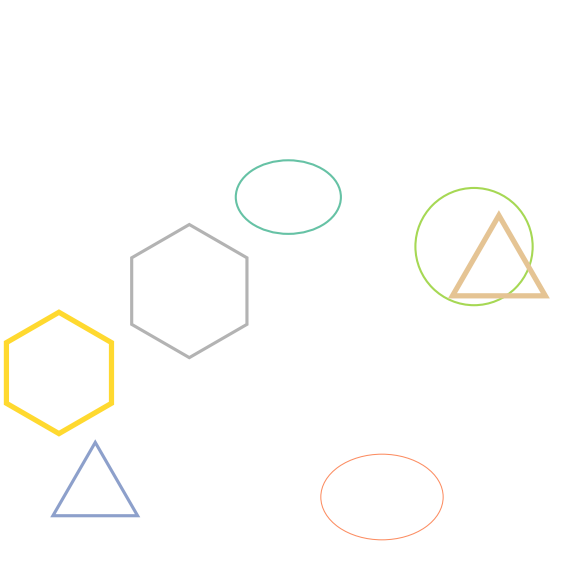[{"shape": "oval", "thickness": 1, "radius": 0.46, "center": [0.499, 0.658]}, {"shape": "oval", "thickness": 0.5, "radius": 0.53, "center": [0.661, 0.139]}, {"shape": "triangle", "thickness": 1.5, "radius": 0.42, "center": [0.165, 0.148]}, {"shape": "circle", "thickness": 1, "radius": 0.51, "center": [0.821, 0.572]}, {"shape": "hexagon", "thickness": 2.5, "radius": 0.53, "center": [0.102, 0.353]}, {"shape": "triangle", "thickness": 2.5, "radius": 0.46, "center": [0.864, 0.533]}, {"shape": "hexagon", "thickness": 1.5, "radius": 0.58, "center": [0.328, 0.495]}]